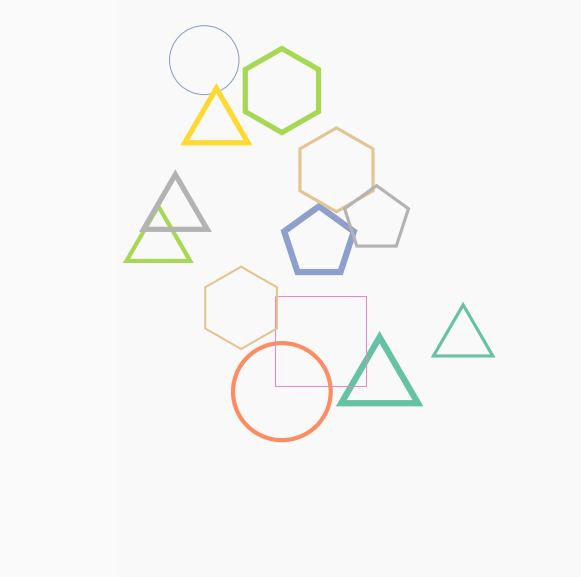[{"shape": "triangle", "thickness": 1.5, "radius": 0.3, "center": [0.797, 0.412]}, {"shape": "triangle", "thickness": 3, "radius": 0.38, "center": [0.653, 0.339]}, {"shape": "circle", "thickness": 2, "radius": 0.42, "center": [0.485, 0.321]}, {"shape": "circle", "thickness": 0.5, "radius": 0.3, "center": [0.351, 0.895]}, {"shape": "pentagon", "thickness": 3, "radius": 0.31, "center": [0.549, 0.579]}, {"shape": "square", "thickness": 0.5, "radius": 0.39, "center": [0.551, 0.409]}, {"shape": "triangle", "thickness": 2, "radius": 0.32, "center": [0.272, 0.579]}, {"shape": "hexagon", "thickness": 2.5, "radius": 0.36, "center": [0.485, 0.842]}, {"shape": "triangle", "thickness": 2.5, "radius": 0.31, "center": [0.372, 0.783]}, {"shape": "hexagon", "thickness": 1.5, "radius": 0.36, "center": [0.579, 0.705]}, {"shape": "hexagon", "thickness": 1, "radius": 0.36, "center": [0.415, 0.466]}, {"shape": "pentagon", "thickness": 1.5, "radius": 0.29, "center": [0.648, 0.62]}, {"shape": "triangle", "thickness": 2.5, "radius": 0.32, "center": [0.302, 0.634]}]